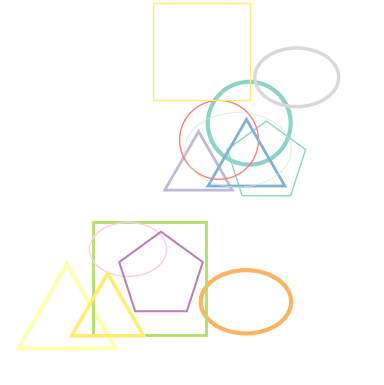[{"shape": "circle", "thickness": 3, "radius": 0.54, "center": [0.647, 0.68]}, {"shape": "pentagon", "thickness": 1, "radius": 0.54, "center": [0.692, 0.578]}, {"shape": "triangle", "thickness": 3, "radius": 0.73, "center": [0.174, 0.168]}, {"shape": "triangle", "thickness": 2, "radius": 0.51, "center": [0.516, 0.557]}, {"shape": "circle", "thickness": 1, "radius": 0.51, "center": [0.569, 0.637]}, {"shape": "triangle", "thickness": 2, "radius": 0.58, "center": [0.64, 0.575]}, {"shape": "oval", "thickness": 3, "radius": 0.59, "center": [0.639, 0.216]}, {"shape": "square", "thickness": 2, "radius": 0.74, "center": [0.388, 0.277]}, {"shape": "oval", "thickness": 1, "radius": 0.5, "center": [0.333, 0.352]}, {"shape": "oval", "thickness": 2.5, "radius": 0.54, "center": [0.771, 0.799]}, {"shape": "pentagon", "thickness": 1.5, "radius": 0.57, "center": [0.418, 0.284]}, {"shape": "oval", "thickness": 0.5, "radius": 0.69, "center": [0.618, 0.611]}, {"shape": "square", "thickness": 1, "radius": 0.63, "center": [0.524, 0.867]}, {"shape": "triangle", "thickness": 2.5, "radius": 0.54, "center": [0.28, 0.182]}]